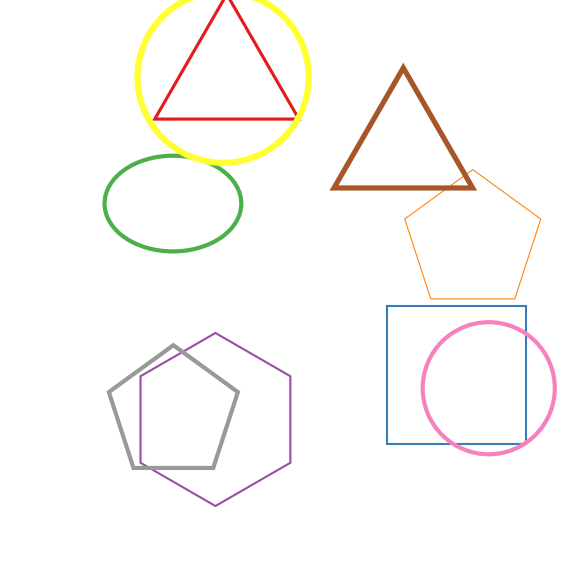[{"shape": "triangle", "thickness": 1.5, "radius": 0.72, "center": [0.393, 0.865]}, {"shape": "square", "thickness": 1, "radius": 0.6, "center": [0.79, 0.35]}, {"shape": "oval", "thickness": 2, "radius": 0.59, "center": [0.299, 0.647]}, {"shape": "hexagon", "thickness": 1, "radius": 0.75, "center": [0.373, 0.273]}, {"shape": "pentagon", "thickness": 0.5, "radius": 0.62, "center": [0.819, 0.582]}, {"shape": "circle", "thickness": 3, "radius": 0.74, "center": [0.386, 0.865]}, {"shape": "triangle", "thickness": 2.5, "radius": 0.69, "center": [0.698, 0.743]}, {"shape": "circle", "thickness": 2, "radius": 0.57, "center": [0.846, 0.327]}, {"shape": "pentagon", "thickness": 2, "radius": 0.59, "center": [0.3, 0.284]}]